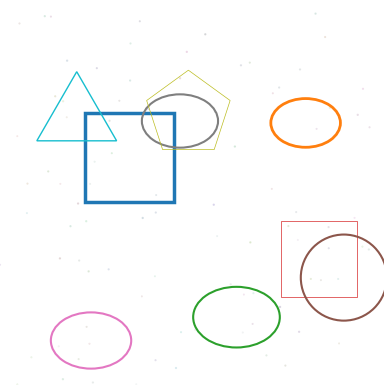[{"shape": "square", "thickness": 2.5, "radius": 0.58, "center": [0.336, 0.591]}, {"shape": "oval", "thickness": 2, "radius": 0.45, "center": [0.794, 0.681]}, {"shape": "oval", "thickness": 1.5, "radius": 0.56, "center": [0.614, 0.176]}, {"shape": "square", "thickness": 0.5, "radius": 0.49, "center": [0.828, 0.327]}, {"shape": "circle", "thickness": 1.5, "radius": 0.56, "center": [0.893, 0.279]}, {"shape": "oval", "thickness": 1.5, "radius": 0.52, "center": [0.236, 0.116]}, {"shape": "oval", "thickness": 1.5, "radius": 0.49, "center": [0.467, 0.686]}, {"shape": "pentagon", "thickness": 0.5, "radius": 0.57, "center": [0.489, 0.704]}, {"shape": "triangle", "thickness": 1, "radius": 0.6, "center": [0.199, 0.694]}]